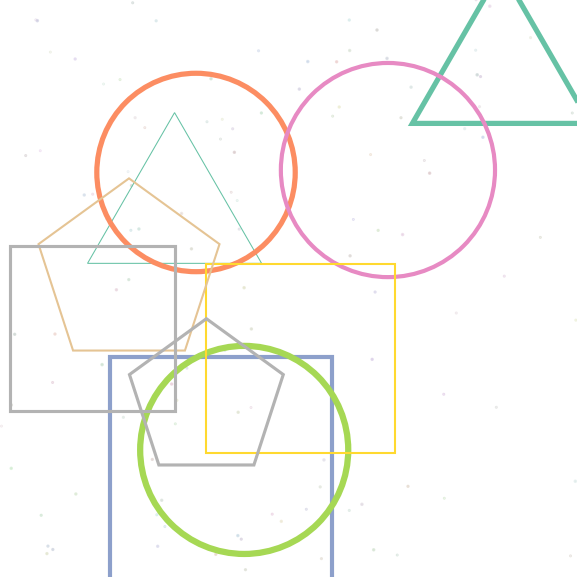[{"shape": "triangle", "thickness": 0.5, "radius": 0.87, "center": [0.302, 0.63]}, {"shape": "triangle", "thickness": 2.5, "radius": 0.89, "center": [0.868, 0.874]}, {"shape": "circle", "thickness": 2.5, "radius": 0.86, "center": [0.339, 0.7]}, {"shape": "square", "thickness": 2, "radius": 0.96, "center": [0.383, 0.188]}, {"shape": "circle", "thickness": 2, "radius": 0.93, "center": [0.672, 0.705]}, {"shape": "circle", "thickness": 3, "radius": 0.9, "center": [0.423, 0.22]}, {"shape": "square", "thickness": 1, "radius": 0.82, "center": [0.52, 0.378]}, {"shape": "pentagon", "thickness": 1, "radius": 0.82, "center": [0.223, 0.525]}, {"shape": "square", "thickness": 1.5, "radius": 0.71, "center": [0.161, 0.431]}, {"shape": "pentagon", "thickness": 1.5, "radius": 0.7, "center": [0.357, 0.307]}]